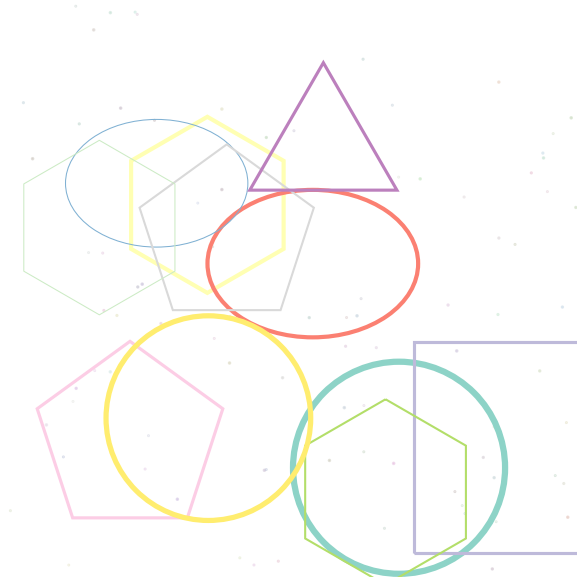[{"shape": "circle", "thickness": 3, "radius": 0.92, "center": [0.691, 0.189]}, {"shape": "hexagon", "thickness": 2, "radius": 0.76, "center": [0.359, 0.644]}, {"shape": "square", "thickness": 1.5, "radius": 0.91, "center": [0.899, 0.224]}, {"shape": "oval", "thickness": 2, "radius": 0.91, "center": [0.542, 0.543]}, {"shape": "oval", "thickness": 0.5, "radius": 0.79, "center": [0.271, 0.682]}, {"shape": "hexagon", "thickness": 1, "radius": 0.8, "center": [0.668, 0.147]}, {"shape": "pentagon", "thickness": 1.5, "radius": 0.84, "center": [0.225, 0.239]}, {"shape": "pentagon", "thickness": 1, "radius": 0.79, "center": [0.393, 0.59]}, {"shape": "triangle", "thickness": 1.5, "radius": 0.74, "center": [0.56, 0.743]}, {"shape": "hexagon", "thickness": 0.5, "radius": 0.76, "center": [0.172, 0.605]}, {"shape": "circle", "thickness": 2.5, "radius": 0.89, "center": [0.361, 0.275]}]